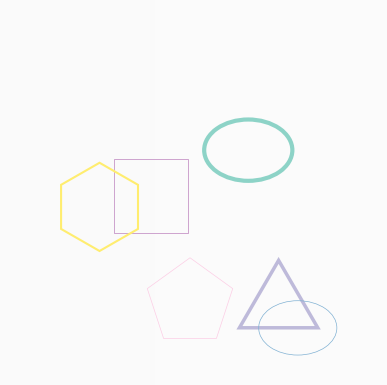[{"shape": "oval", "thickness": 3, "radius": 0.57, "center": [0.641, 0.61]}, {"shape": "triangle", "thickness": 2.5, "radius": 0.58, "center": [0.719, 0.207]}, {"shape": "oval", "thickness": 0.5, "radius": 0.5, "center": [0.768, 0.148]}, {"shape": "pentagon", "thickness": 0.5, "radius": 0.58, "center": [0.49, 0.215]}, {"shape": "square", "thickness": 0.5, "radius": 0.48, "center": [0.389, 0.492]}, {"shape": "hexagon", "thickness": 1.5, "radius": 0.57, "center": [0.257, 0.463]}]